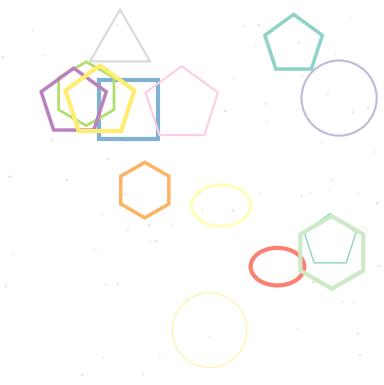[{"shape": "pentagon", "thickness": 1, "radius": 0.35, "center": [0.858, 0.375]}, {"shape": "pentagon", "thickness": 2.5, "radius": 0.39, "center": [0.763, 0.884]}, {"shape": "oval", "thickness": 2, "radius": 0.38, "center": [0.574, 0.466]}, {"shape": "circle", "thickness": 1.5, "radius": 0.49, "center": [0.881, 0.745]}, {"shape": "oval", "thickness": 3, "radius": 0.35, "center": [0.721, 0.307]}, {"shape": "square", "thickness": 3, "radius": 0.39, "center": [0.333, 0.715]}, {"shape": "hexagon", "thickness": 2.5, "radius": 0.36, "center": [0.376, 0.506]}, {"shape": "hexagon", "thickness": 2, "radius": 0.42, "center": [0.224, 0.757]}, {"shape": "pentagon", "thickness": 1.5, "radius": 0.49, "center": [0.472, 0.729]}, {"shape": "triangle", "thickness": 1.5, "radius": 0.45, "center": [0.312, 0.885]}, {"shape": "pentagon", "thickness": 2.5, "radius": 0.44, "center": [0.191, 0.734]}, {"shape": "hexagon", "thickness": 3, "radius": 0.47, "center": [0.862, 0.344]}, {"shape": "circle", "thickness": 0.5, "radius": 0.48, "center": [0.545, 0.142]}, {"shape": "pentagon", "thickness": 3, "radius": 0.47, "center": [0.26, 0.736]}]